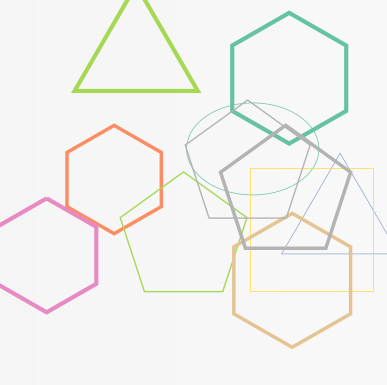[{"shape": "oval", "thickness": 0.5, "radius": 0.85, "center": [0.652, 0.613]}, {"shape": "hexagon", "thickness": 3, "radius": 0.85, "center": [0.746, 0.797]}, {"shape": "hexagon", "thickness": 2.5, "radius": 0.7, "center": [0.295, 0.534]}, {"shape": "triangle", "thickness": 0.5, "radius": 0.87, "center": [0.878, 0.428]}, {"shape": "hexagon", "thickness": 3, "radius": 0.74, "center": [0.12, 0.337]}, {"shape": "triangle", "thickness": 3, "radius": 0.92, "center": [0.351, 0.855]}, {"shape": "pentagon", "thickness": 1, "radius": 0.86, "center": [0.474, 0.382]}, {"shape": "square", "thickness": 0.5, "radius": 0.8, "center": [0.804, 0.404]}, {"shape": "hexagon", "thickness": 2.5, "radius": 0.87, "center": [0.754, 0.272]}, {"shape": "pentagon", "thickness": 2.5, "radius": 0.88, "center": [0.737, 0.498]}, {"shape": "pentagon", "thickness": 1, "radius": 0.85, "center": [0.639, 0.571]}]